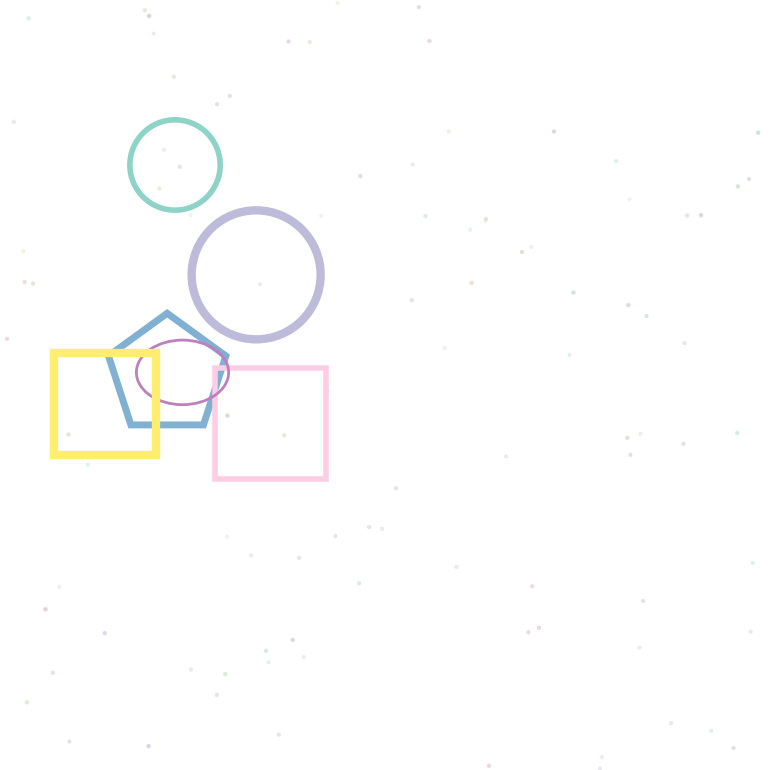[{"shape": "circle", "thickness": 2, "radius": 0.29, "center": [0.227, 0.786]}, {"shape": "circle", "thickness": 3, "radius": 0.42, "center": [0.333, 0.643]}, {"shape": "pentagon", "thickness": 2.5, "radius": 0.4, "center": [0.217, 0.513]}, {"shape": "square", "thickness": 2, "radius": 0.36, "center": [0.351, 0.45]}, {"shape": "oval", "thickness": 1, "radius": 0.3, "center": [0.237, 0.516]}, {"shape": "square", "thickness": 3, "radius": 0.33, "center": [0.136, 0.475]}]